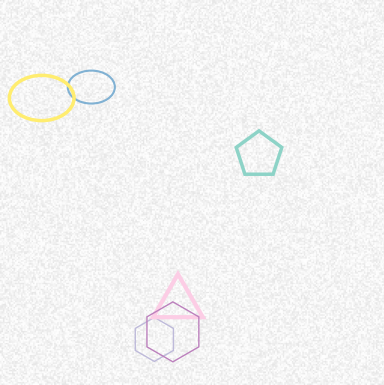[{"shape": "pentagon", "thickness": 2.5, "radius": 0.31, "center": [0.673, 0.598]}, {"shape": "hexagon", "thickness": 1, "radius": 0.29, "center": [0.401, 0.118]}, {"shape": "oval", "thickness": 1.5, "radius": 0.31, "center": [0.237, 0.774]}, {"shape": "triangle", "thickness": 3, "radius": 0.37, "center": [0.462, 0.213]}, {"shape": "hexagon", "thickness": 1, "radius": 0.39, "center": [0.449, 0.138]}, {"shape": "oval", "thickness": 2.5, "radius": 0.42, "center": [0.108, 0.745]}]